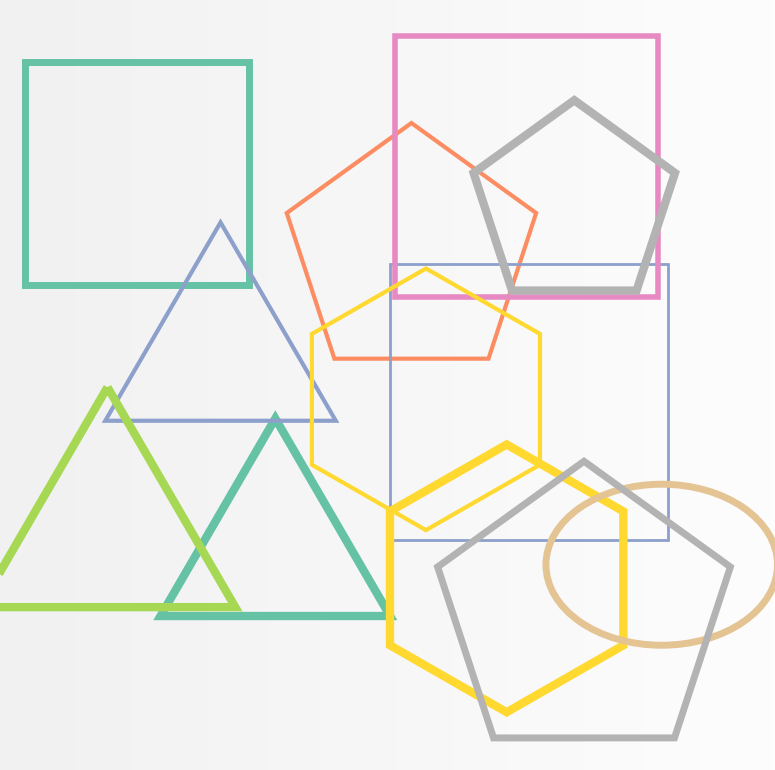[{"shape": "square", "thickness": 2.5, "radius": 0.72, "center": [0.177, 0.775]}, {"shape": "triangle", "thickness": 3, "radius": 0.86, "center": [0.355, 0.285]}, {"shape": "pentagon", "thickness": 1.5, "radius": 0.85, "center": [0.531, 0.671]}, {"shape": "square", "thickness": 1, "radius": 0.9, "center": [0.682, 0.478]}, {"shape": "triangle", "thickness": 1.5, "radius": 0.86, "center": [0.285, 0.539]}, {"shape": "square", "thickness": 2, "radius": 0.85, "center": [0.679, 0.784]}, {"shape": "triangle", "thickness": 3, "radius": 0.95, "center": [0.139, 0.307]}, {"shape": "hexagon", "thickness": 3, "radius": 0.87, "center": [0.654, 0.249]}, {"shape": "hexagon", "thickness": 1.5, "radius": 0.85, "center": [0.55, 0.481]}, {"shape": "oval", "thickness": 2.5, "radius": 0.75, "center": [0.854, 0.267]}, {"shape": "pentagon", "thickness": 2.5, "radius": 0.99, "center": [0.754, 0.202]}, {"shape": "pentagon", "thickness": 3, "radius": 0.68, "center": [0.741, 0.733]}]